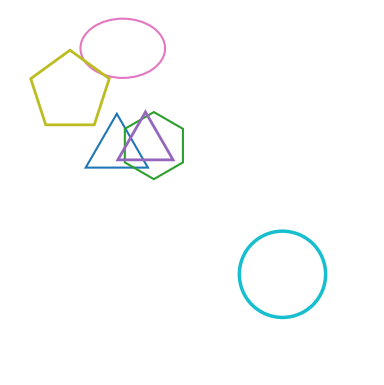[{"shape": "triangle", "thickness": 1.5, "radius": 0.47, "center": [0.303, 0.611]}, {"shape": "hexagon", "thickness": 1.5, "radius": 0.44, "center": [0.4, 0.622]}, {"shape": "triangle", "thickness": 2, "radius": 0.41, "center": [0.378, 0.626]}, {"shape": "oval", "thickness": 1.5, "radius": 0.55, "center": [0.319, 0.875]}, {"shape": "pentagon", "thickness": 2, "radius": 0.54, "center": [0.182, 0.763]}, {"shape": "circle", "thickness": 2.5, "radius": 0.56, "center": [0.734, 0.288]}]